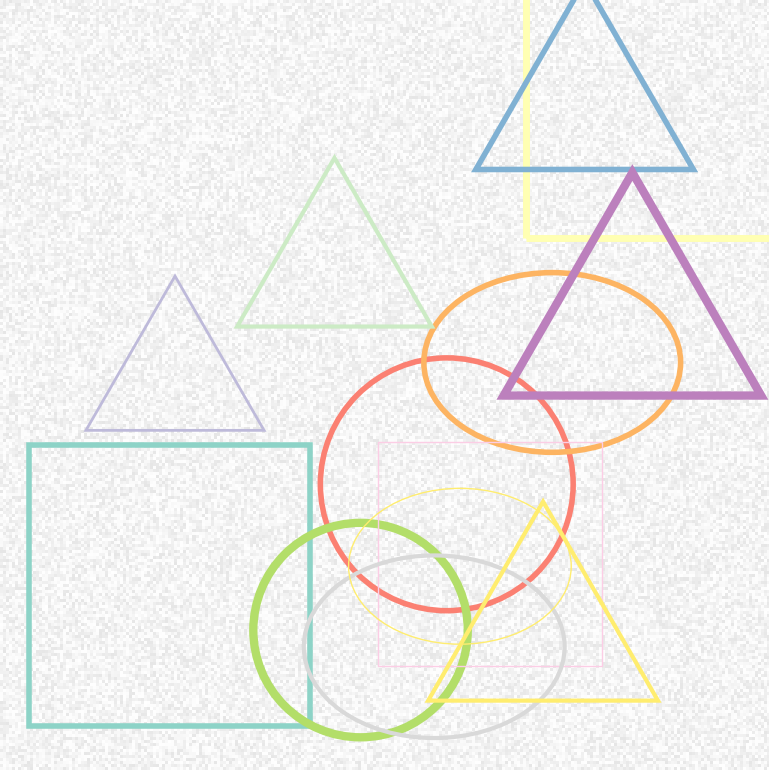[{"shape": "square", "thickness": 2, "radius": 0.91, "center": [0.22, 0.24]}, {"shape": "square", "thickness": 2.5, "radius": 0.9, "center": [0.863, 0.871]}, {"shape": "triangle", "thickness": 1, "radius": 0.67, "center": [0.227, 0.508]}, {"shape": "circle", "thickness": 2, "radius": 0.82, "center": [0.58, 0.371]}, {"shape": "triangle", "thickness": 2, "radius": 0.82, "center": [0.759, 0.861]}, {"shape": "oval", "thickness": 2, "radius": 0.83, "center": [0.717, 0.529]}, {"shape": "circle", "thickness": 3, "radius": 0.7, "center": [0.468, 0.182]}, {"shape": "square", "thickness": 0.5, "radius": 0.73, "center": [0.637, 0.28]}, {"shape": "oval", "thickness": 1.5, "radius": 0.85, "center": [0.564, 0.16]}, {"shape": "triangle", "thickness": 3, "radius": 0.97, "center": [0.821, 0.583]}, {"shape": "triangle", "thickness": 1.5, "radius": 0.73, "center": [0.434, 0.649]}, {"shape": "oval", "thickness": 0.5, "radius": 0.72, "center": [0.597, 0.265]}, {"shape": "triangle", "thickness": 1.5, "radius": 0.86, "center": [0.705, 0.176]}]